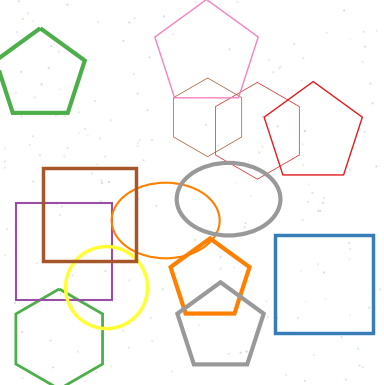[{"shape": "pentagon", "thickness": 1, "radius": 0.67, "center": [0.814, 0.654]}, {"shape": "hexagon", "thickness": 0.5, "radius": 0.63, "center": [0.669, 0.66]}, {"shape": "square", "thickness": 2.5, "radius": 0.64, "center": [0.841, 0.262]}, {"shape": "pentagon", "thickness": 3, "radius": 0.61, "center": [0.105, 0.805]}, {"shape": "hexagon", "thickness": 2, "radius": 0.65, "center": [0.154, 0.12]}, {"shape": "square", "thickness": 1.5, "radius": 0.63, "center": [0.166, 0.347]}, {"shape": "oval", "thickness": 1.5, "radius": 0.7, "center": [0.43, 0.427]}, {"shape": "pentagon", "thickness": 3, "radius": 0.54, "center": [0.546, 0.273]}, {"shape": "circle", "thickness": 2.5, "radius": 0.53, "center": [0.277, 0.253]}, {"shape": "hexagon", "thickness": 0.5, "radius": 0.51, "center": [0.539, 0.695]}, {"shape": "square", "thickness": 2.5, "radius": 0.6, "center": [0.232, 0.443]}, {"shape": "pentagon", "thickness": 1, "radius": 0.71, "center": [0.536, 0.86]}, {"shape": "pentagon", "thickness": 3, "radius": 0.59, "center": [0.573, 0.149]}, {"shape": "oval", "thickness": 3, "radius": 0.67, "center": [0.594, 0.483]}]